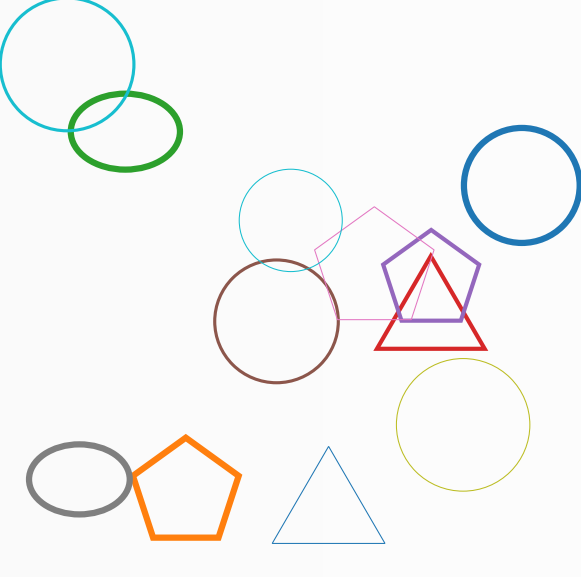[{"shape": "circle", "thickness": 3, "radius": 0.5, "center": [0.898, 0.678]}, {"shape": "triangle", "thickness": 0.5, "radius": 0.56, "center": [0.565, 0.114]}, {"shape": "pentagon", "thickness": 3, "radius": 0.48, "center": [0.32, 0.146]}, {"shape": "oval", "thickness": 3, "radius": 0.47, "center": [0.216, 0.771]}, {"shape": "triangle", "thickness": 2, "radius": 0.54, "center": [0.741, 0.449]}, {"shape": "pentagon", "thickness": 2, "radius": 0.43, "center": [0.742, 0.514]}, {"shape": "circle", "thickness": 1.5, "radius": 0.53, "center": [0.476, 0.443]}, {"shape": "pentagon", "thickness": 0.5, "radius": 0.54, "center": [0.644, 0.533]}, {"shape": "oval", "thickness": 3, "radius": 0.43, "center": [0.137, 0.169]}, {"shape": "circle", "thickness": 0.5, "radius": 0.57, "center": [0.797, 0.263]}, {"shape": "circle", "thickness": 0.5, "radius": 0.44, "center": [0.5, 0.617]}, {"shape": "circle", "thickness": 1.5, "radius": 0.57, "center": [0.115, 0.888]}]